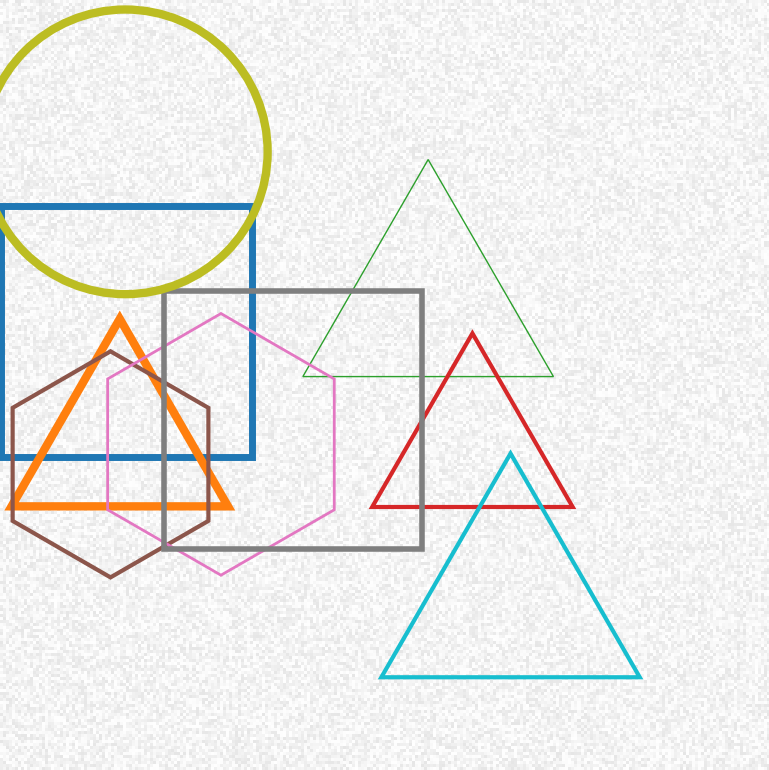[{"shape": "square", "thickness": 2.5, "radius": 0.81, "center": [0.164, 0.569]}, {"shape": "triangle", "thickness": 3, "radius": 0.81, "center": [0.156, 0.424]}, {"shape": "triangle", "thickness": 0.5, "radius": 0.94, "center": [0.556, 0.605]}, {"shape": "triangle", "thickness": 1.5, "radius": 0.75, "center": [0.614, 0.417]}, {"shape": "hexagon", "thickness": 1.5, "radius": 0.73, "center": [0.144, 0.397]}, {"shape": "hexagon", "thickness": 1, "radius": 0.85, "center": [0.287, 0.423]}, {"shape": "square", "thickness": 2, "radius": 0.84, "center": [0.381, 0.454]}, {"shape": "circle", "thickness": 3, "radius": 0.92, "center": [0.163, 0.803]}, {"shape": "triangle", "thickness": 1.5, "radius": 0.97, "center": [0.663, 0.217]}]